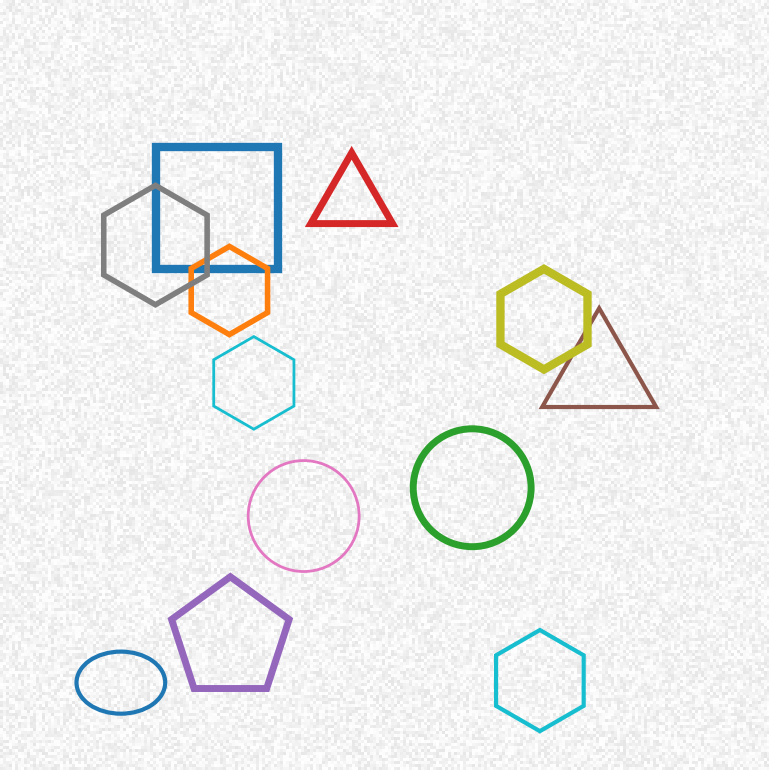[{"shape": "square", "thickness": 3, "radius": 0.39, "center": [0.282, 0.73]}, {"shape": "oval", "thickness": 1.5, "radius": 0.29, "center": [0.157, 0.113]}, {"shape": "hexagon", "thickness": 2, "radius": 0.29, "center": [0.298, 0.623]}, {"shape": "circle", "thickness": 2.5, "radius": 0.38, "center": [0.613, 0.367]}, {"shape": "triangle", "thickness": 2.5, "radius": 0.31, "center": [0.457, 0.74]}, {"shape": "pentagon", "thickness": 2.5, "radius": 0.4, "center": [0.299, 0.171]}, {"shape": "triangle", "thickness": 1.5, "radius": 0.43, "center": [0.778, 0.514]}, {"shape": "circle", "thickness": 1, "radius": 0.36, "center": [0.394, 0.33]}, {"shape": "hexagon", "thickness": 2, "radius": 0.39, "center": [0.202, 0.682]}, {"shape": "hexagon", "thickness": 3, "radius": 0.33, "center": [0.706, 0.585]}, {"shape": "hexagon", "thickness": 1.5, "radius": 0.33, "center": [0.701, 0.116]}, {"shape": "hexagon", "thickness": 1, "radius": 0.3, "center": [0.33, 0.503]}]